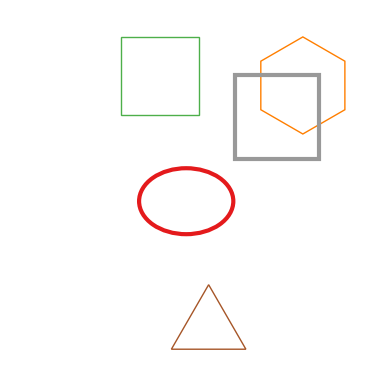[{"shape": "oval", "thickness": 3, "radius": 0.61, "center": [0.484, 0.477]}, {"shape": "square", "thickness": 1, "radius": 0.5, "center": [0.416, 0.802]}, {"shape": "hexagon", "thickness": 1, "radius": 0.63, "center": [0.787, 0.778]}, {"shape": "triangle", "thickness": 1, "radius": 0.56, "center": [0.542, 0.149]}, {"shape": "square", "thickness": 3, "radius": 0.55, "center": [0.72, 0.697]}]